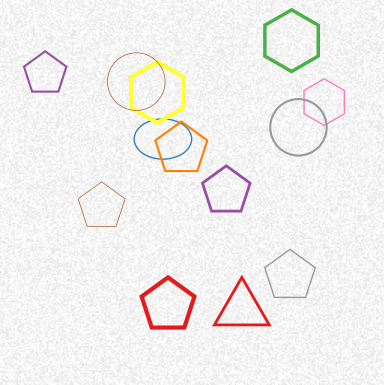[{"shape": "pentagon", "thickness": 3, "radius": 0.36, "center": [0.436, 0.208]}, {"shape": "triangle", "thickness": 2, "radius": 0.41, "center": [0.628, 0.197]}, {"shape": "oval", "thickness": 1, "radius": 0.37, "center": [0.423, 0.639]}, {"shape": "hexagon", "thickness": 2.5, "radius": 0.4, "center": [0.757, 0.894]}, {"shape": "pentagon", "thickness": 1.5, "radius": 0.29, "center": [0.117, 0.809]}, {"shape": "pentagon", "thickness": 2, "radius": 0.33, "center": [0.588, 0.504]}, {"shape": "pentagon", "thickness": 1.5, "radius": 0.36, "center": [0.471, 0.613]}, {"shape": "hexagon", "thickness": 3, "radius": 0.39, "center": [0.409, 0.76]}, {"shape": "pentagon", "thickness": 0.5, "radius": 0.32, "center": [0.264, 0.464]}, {"shape": "circle", "thickness": 0.5, "radius": 0.37, "center": [0.354, 0.788]}, {"shape": "hexagon", "thickness": 1, "radius": 0.3, "center": [0.842, 0.735]}, {"shape": "pentagon", "thickness": 1, "radius": 0.34, "center": [0.753, 0.283]}, {"shape": "circle", "thickness": 1.5, "radius": 0.37, "center": [0.775, 0.669]}]